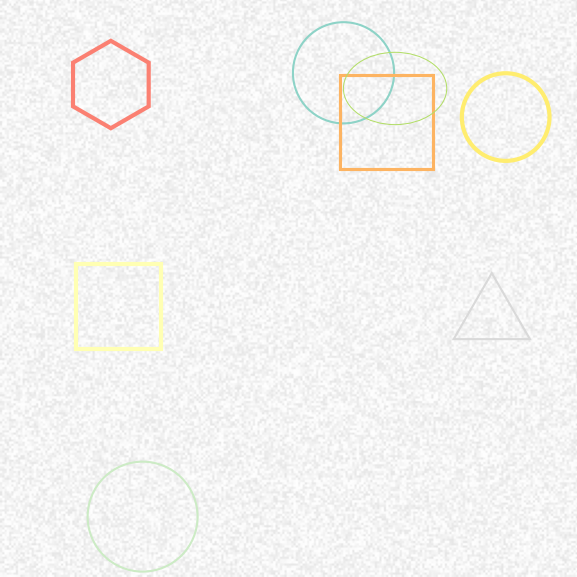[{"shape": "circle", "thickness": 1, "radius": 0.44, "center": [0.595, 0.873]}, {"shape": "square", "thickness": 2, "radius": 0.37, "center": [0.205, 0.468]}, {"shape": "hexagon", "thickness": 2, "radius": 0.38, "center": [0.192, 0.853]}, {"shape": "square", "thickness": 1.5, "radius": 0.41, "center": [0.669, 0.788]}, {"shape": "oval", "thickness": 0.5, "radius": 0.45, "center": [0.684, 0.846]}, {"shape": "triangle", "thickness": 1, "radius": 0.38, "center": [0.852, 0.45]}, {"shape": "circle", "thickness": 1, "radius": 0.48, "center": [0.247, 0.105]}, {"shape": "circle", "thickness": 2, "radius": 0.38, "center": [0.876, 0.796]}]